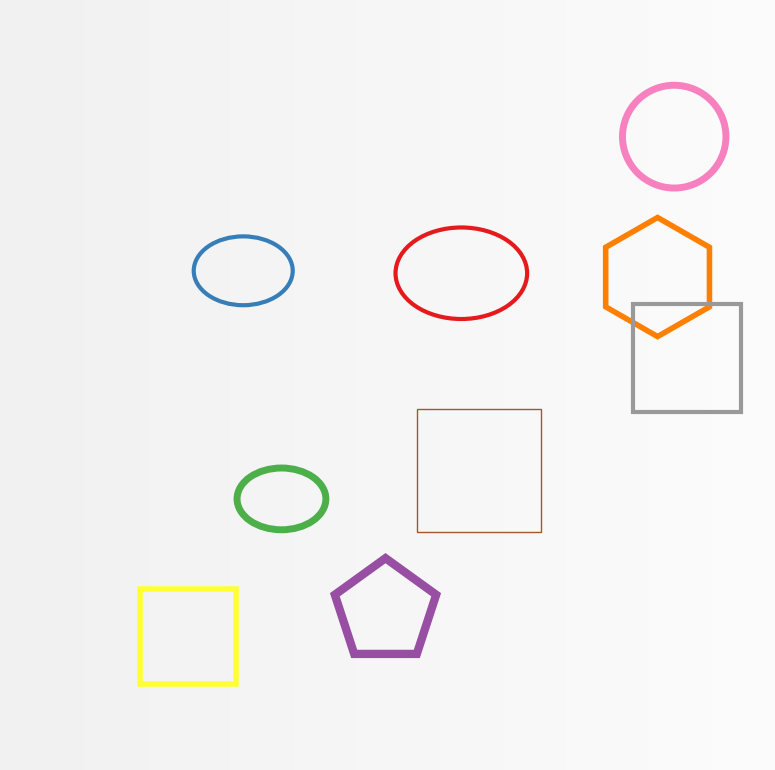[{"shape": "oval", "thickness": 1.5, "radius": 0.42, "center": [0.595, 0.645]}, {"shape": "oval", "thickness": 1.5, "radius": 0.32, "center": [0.314, 0.648]}, {"shape": "oval", "thickness": 2.5, "radius": 0.29, "center": [0.363, 0.352]}, {"shape": "pentagon", "thickness": 3, "radius": 0.34, "center": [0.497, 0.206]}, {"shape": "hexagon", "thickness": 2, "radius": 0.39, "center": [0.848, 0.64]}, {"shape": "square", "thickness": 2, "radius": 0.31, "center": [0.243, 0.174]}, {"shape": "square", "thickness": 0.5, "radius": 0.4, "center": [0.619, 0.389]}, {"shape": "circle", "thickness": 2.5, "radius": 0.33, "center": [0.87, 0.823]}, {"shape": "square", "thickness": 1.5, "radius": 0.35, "center": [0.886, 0.535]}]